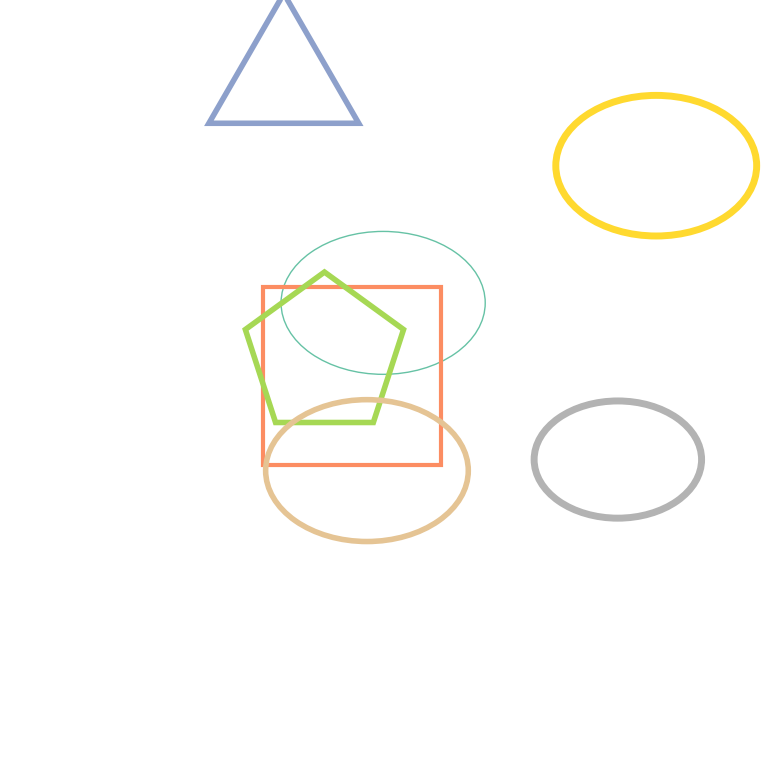[{"shape": "oval", "thickness": 0.5, "radius": 0.66, "center": [0.498, 0.607]}, {"shape": "square", "thickness": 1.5, "radius": 0.58, "center": [0.457, 0.512]}, {"shape": "triangle", "thickness": 2, "radius": 0.56, "center": [0.369, 0.896]}, {"shape": "pentagon", "thickness": 2, "radius": 0.54, "center": [0.421, 0.539]}, {"shape": "oval", "thickness": 2.5, "radius": 0.65, "center": [0.852, 0.785]}, {"shape": "oval", "thickness": 2, "radius": 0.66, "center": [0.477, 0.389]}, {"shape": "oval", "thickness": 2.5, "radius": 0.54, "center": [0.802, 0.403]}]